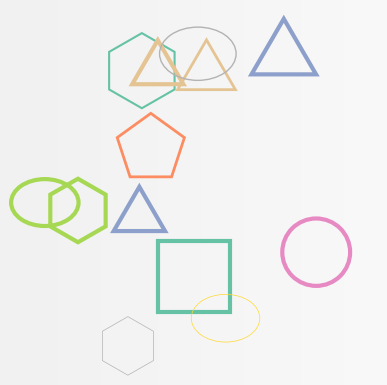[{"shape": "hexagon", "thickness": 1.5, "radius": 0.49, "center": [0.366, 0.816]}, {"shape": "square", "thickness": 3, "radius": 0.46, "center": [0.5, 0.282]}, {"shape": "pentagon", "thickness": 2, "radius": 0.46, "center": [0.389, 0.614]}, {"shape": "triangle", "thickness": 3, "radius": 0.38, "center": [0.36, 0.438]}, {"shape": "triangle", "thickness": 3, "radius": 0.48, "center": [0.732, 0.855]}, {"shape": "circle", "thickness": 3, "radius": 0.44, "center": [0.816, 0.345]}, {"shape": "hexagon", "thickness": 3, "radius": 0.41, "center": [0.201, 0.453]}, {"shape": "oval", "thickness": 3, "radius": 0.43, "center": [0.116, 0.474]}, {"shape": "oval", "thickness": 0.5, "radius": 0.44, "center": [0.582, 0.173]}, {"shape": "triangle", "thickness": 3, "radius": 0.38, "center": [0.407, 0.819]}, {"shape": "triangle", "thickness": 2, "radius": 0.43, "center": [0.533, 0.81]}, {"shape": "hexagon", "thickness": 0.5, "radius": 0.38, "center": [0.33, 0.102]}, {"shape": "oval", "thickness": 1, "radius": 0.49, "center": [0.511, 0.86]}]